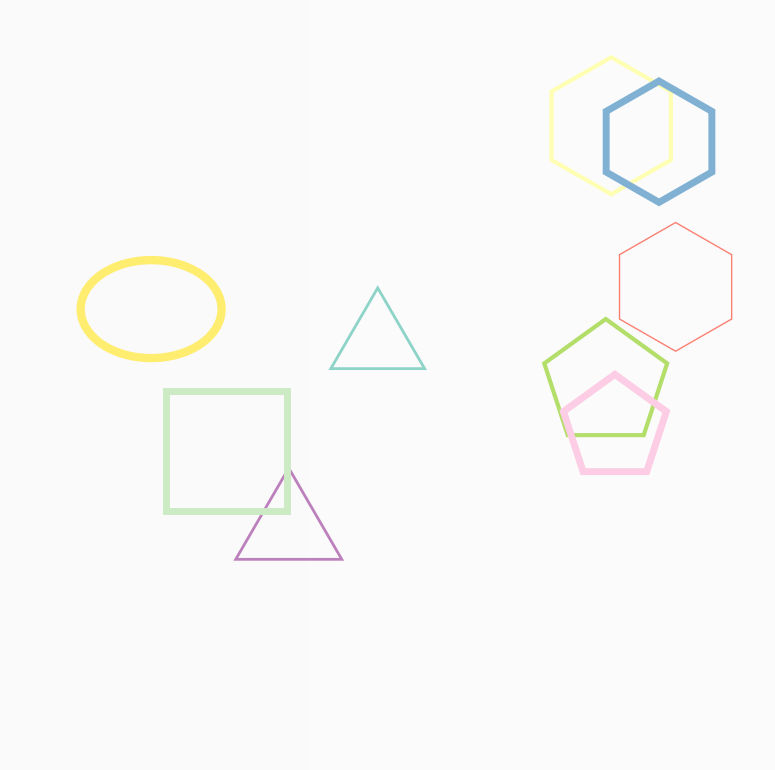[{"shape": "triangle", "thickness": 1, "radius": 0.35, "center": [0.487, 0.556]}, {"shape": "hexagon", "thickness": 1.5, "radius": 0.44, "center": [0.789, 0.837]}, {"shape": "hexagon", "thickness": 0.5, "radius": 0.42, "center": [0.872, 0.627]}, {"shape": "hexagon", "thickness": 2.5, "radius": 0.39, "center": [0.85, 0.816]}, {"shape": "pentagon", "thickness": 1.5, "radius": 0.42, "center": [0.782, 0.502]}, {"shape": "pentagon", "thickness": 2.5, "radius": 0.35, "center": [0.793, 0.444]}, {"shape": "triangle", "thickness": 1, "radius": 0.39, "center": [0.373, 0.313]}, {"shape": "square", "thickness": 2.5, "radius": 0.39, "center": [0.292, 0.414]}, {"shape": "oval", "thickness": 3, "radius": 0.45, "center": [0.195, 0.599]}]